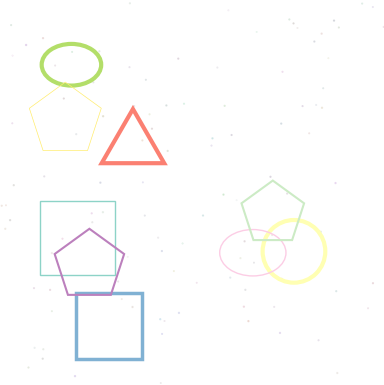[{"shape": "square", "thickness": 1, "radius": 0.48, "center": [0.201, 0.382]}, {"shape": "circle", "thickness": 3, "radius": 0.41, "center": [0.764, 0.347]}, {"shape": "triangle", "thickness": 3, "radius": 0.47, "center": [0.345, 0.623]}, {"shape": "square", "thickness": 2.5, "radius": 0.43, "center": [0.283, 0.153]}, {"shape": "oval", "thickness": 3, "radius": 0.39, "center": [0.186, 0.832]}, {"shape": "oval", "thickness": 1, "radius": 0.43, "center": [0.657, 0.344]}, {"shape": "pentagon", "thickness": 1.5, "radius": 0.47, "center": [0.232, 0.311]}, {"shape": "pentagon", "thickness": 1.5, "radius": 0.43, "center": [0.709, 0.446]}, {"shape": "pentagon", "thickness": 0.5, "radius": 0.49, "center": [0.17, 0.688]}]